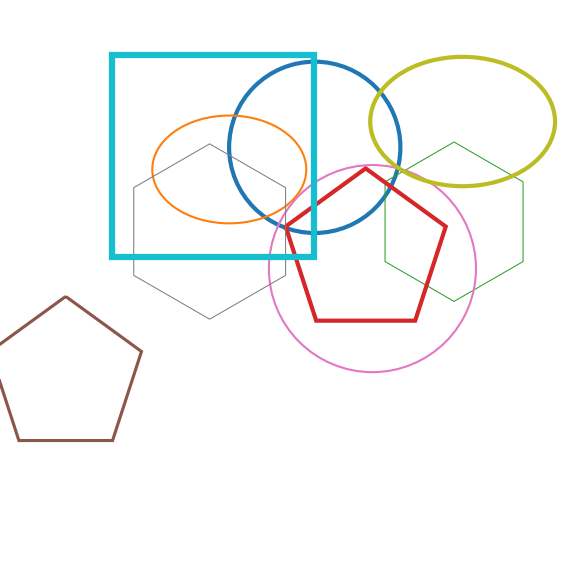[{"shape": "circle", "thickness": 2, "radius": 0.74, "center": [0.545, 0.744]}, {"shape": "oval", "thickness": 1, "radius": 0.67, "center": [0.397, 0.706]}, {"shape": "hexagon", "thickness": 0.5, "radius": 0.69, "center": [0.786, 0.615]}, {"shape": "pentagon", "thickness": 2, "radius": 0.73, "center": [0.633, 0.562]}, {"shape": "pentagon", "thickness": 1.5, "radius": 0.69, "center": [0.114, 0.348]}, {"shape": "circle", "thickness": 1, "radius": 0.9, "center": [0.645, 0.534]}, {"shape": "hexagon", "thickness": 0.5, "radius": 0.76, "center": [0.363, 0.598]}, {"shape": "oval", "thickness": 2, "radius": 0.8, "center": [0.801, 0.789]}, {"shape": "square", "thickness": 3, "radius": 0.88, "center": [0.369, 0.73]}]